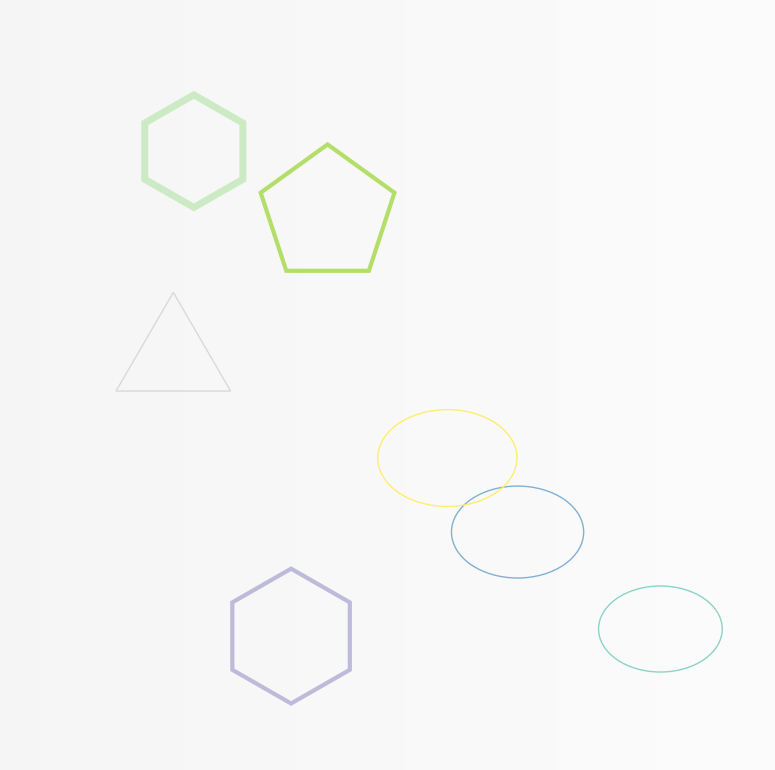[{"shape": "oval", "thickness": 0.5, "radius": 0.4, "center": [0.852, 0.183]}, {"shape": "hexagon", "thickness": 1.5, "radius": 0.44, "center": [0.376, 0.174]}, {"shape": "oval", "thickness": 0.5, "radius": 0.43, "center": [0.668, 0.309]}, {"shape": "pentagon", "thickness": 1.5, "radius": 0.45, "center": [0.423, 0.722]}, {"shape": "triangle", "thickness": 0.5, "radius": 0.43, "center": [0.224, 0.535]}, {"shape": "hexagon", "thickness": 2.5, "radius": 0.37, "center": [0.25, 0.804]}, {"shape": "oval", "thickness": 0.5, "radius": 0.45, "center": [0.577, 0.405]}]